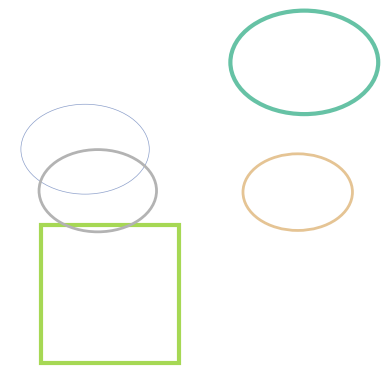[{"shape": "oval", "thickness": 3, "radius": 0.96, "center": [0.79, 0.838]}, {"shape": "oval", "thickness": 0.5, "radius": 0.83, "center": [0.221, 0.612]}, {"shape": "square", "thickness": 3, "radius": 0.9, "center": [0.286, 0.237]}, {"shape": "oval", "thickness": 2, "radius": 0.71, "center": [0.773, 0.501]}, {"shape": "oval", "thickness": 2, "radius": 0.76, "center": [0.254, 0.505]}]